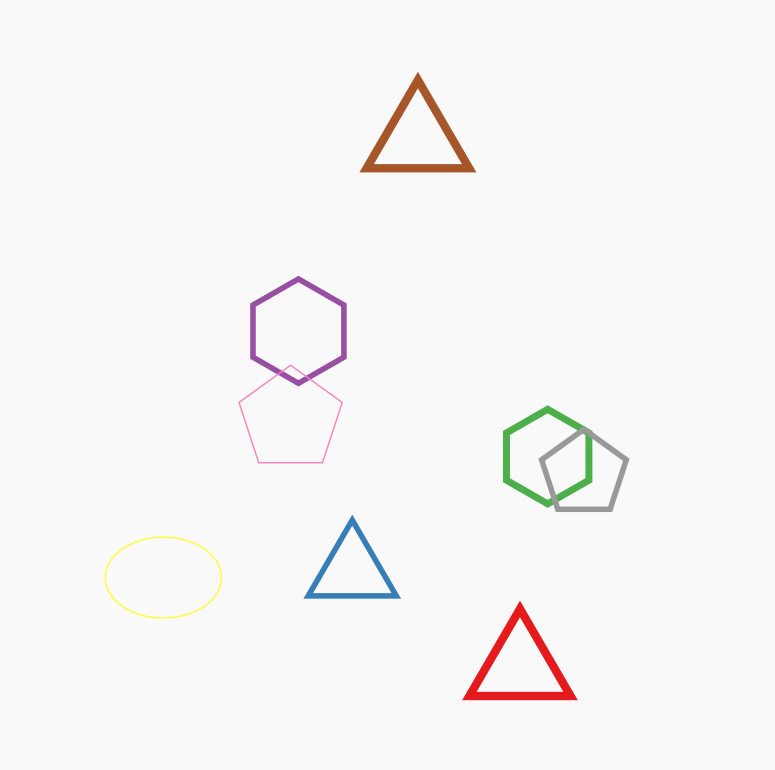[{"shape": "triangle", "thickness": 3, "radius": 0.38, "center": [0.671, 0.134]}, {"shape": "triangle", "thickness": 2, "radius": 0.33, "center": [0.455, 0.259]}, {"shape": "hexagon", "thickness": 2.5, "radius": 0.31, "center": [0.707, 0.407]}, {"shape": "hexagon", "thickness": 2, "radius": 0.34, "center": [0.385, 0.57]}, {"shape": "oval", "thickness": 0.5, "radius": 0.38, "center": [0.211, 0.25]}, {"shape": "triangle", "thickness": 3, "radius": 0.38, "center": [0.539, 0.82]}, {"shape": "pentagon", "thickness": 0.5, "radius": 0.35, "center": [0.375, 0.456]}, {"shape": "pentagon", "thickness": 2, "radius": 0.29, "center": [0.753, 0.385]}]